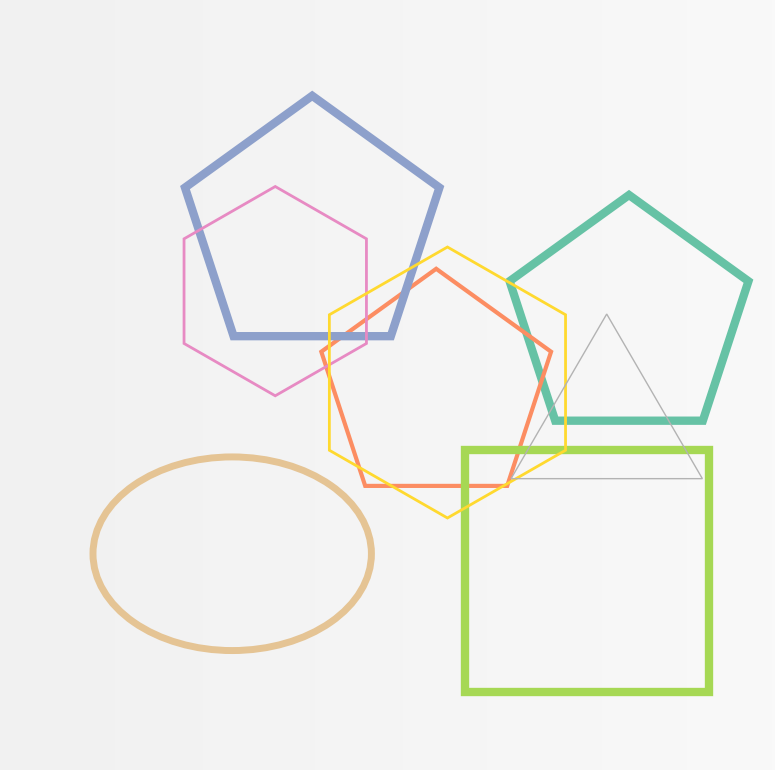[{"shape": "pentagon", "thickness": 3, "radius": 0.81, "center": [0.812, 0.585]}, {"shape": "pentagon", "thickness": 1.5, "radius": 0.78, "center": [0.563, 0.495]}, {"shape": "pentagon", "thickness": 3, "radius": 0.86, "center": [0.403, 0.703]}, {"shape": "hexagon", "thickness": 1, "radius": 0.68, "center": [0.355, 0.622]}, {"shape": "square", "thickness": 3, "radius": 0.79, "center": [0.757, 0.259]}, {"shape": "hexagon", "thickness": 1, "radius": 0.88, "center": [0.577, 0.503]}, {"shape": "oval", "thickness": 2.5, "radius": 0.9, "center": [0.3, 0.281]}, {"shape": "triangle", "thickness": 0.5, "radius": 0.71, "center": [0.783, 0.45]}]